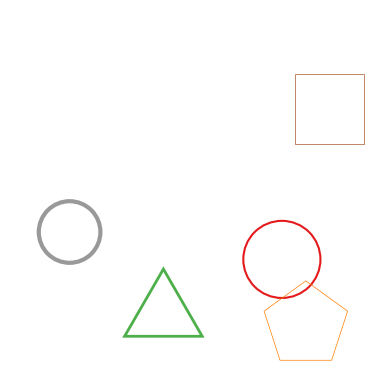[{"shape": "circle", "thickness": 1.5, "radius": 0.5, "center": [0.732, 0.326]}, {"shape": "triangle", "thickness": 2, "radius": 0.58, "center": [0.424, 0.185]}, {"shape": "pentagon", "thickness": 0.5, "radius": 0.57, "center": [0.794, 0.157]}, {"shape": "square", "thickness": 0.5, "radius": 0.45, "center": [0.856, 0.717]}, {"shape": "circle", "thickness": 3, "radius": 0.4, "center": [0.181, 0.397]}]